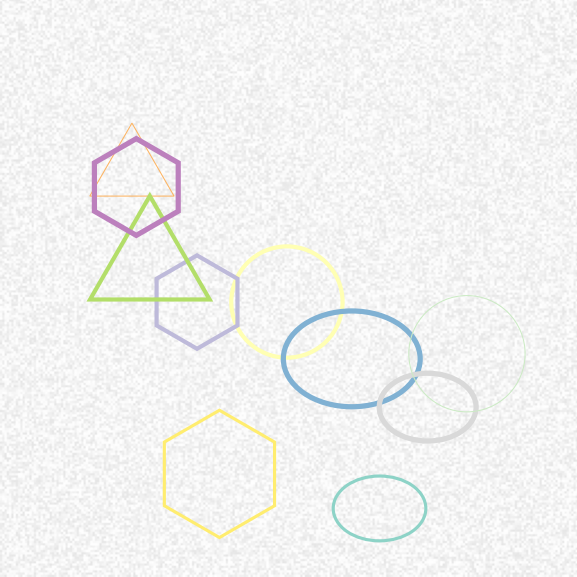[{"shape": "oval", "thickness": 1.5, "radius": 0.4, "center": [0.657, 0.119]}, {"shape": "circle", "thickness": 2, "radius": 0.48, "center": [0.497, 0.476]}, {"shape": "hexagon", "thickness": 2, "radius": 0.4, "center": [0.341, 0.476]}, {"shape": "oval", "thickness": 2.5, "radius": 0.59, "center": [0.609, 0.378]}, {"shape": "triangle", "thickness": 0.5, "radius": 0.42, "center": [0.228, 0.702]}, {"shape": "triangle", "thickness": 2, "radius": 0.6, "center": [0.259, 0.54]}, {"shape": "oval", "thickness": 2.5, "radius": 0.42, "center": [0.741, 0.294]}, {"shape": "hexagon", "thickness": 2.5, "radius": 0.42, "center": [0.236, 0.675]}, {"shape": "circle", "thickness": 0.5, "radius": 0.5, "center": [0.809, 0.387]}, {"shape": "hexagon", "thickness": 1.5, "radius": 0.55, "center": [0.38, 0.179]}]